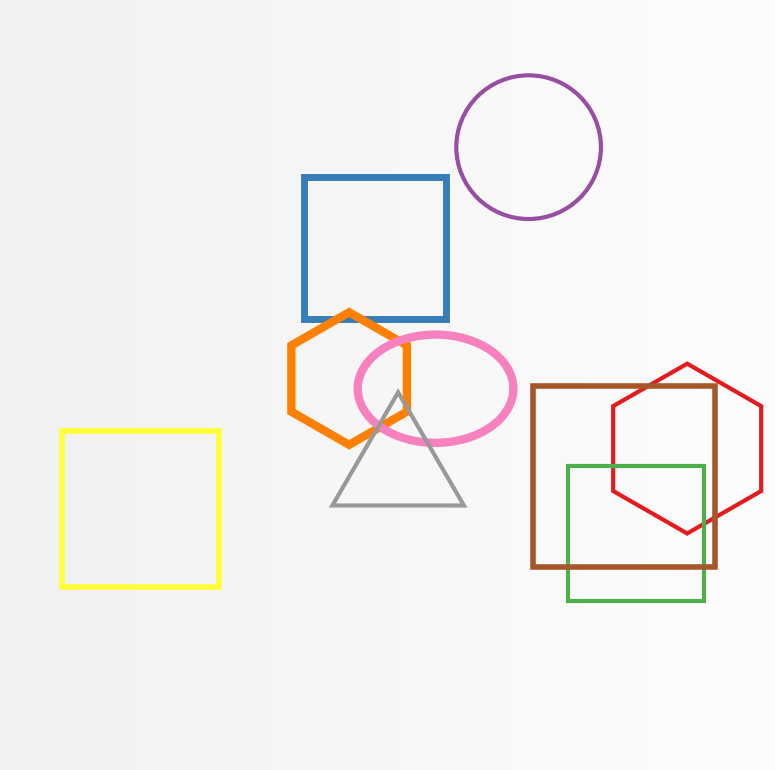[{"shape": "hexagon", "thickness": 1.5, "radius": 0.55, "center": [0.887, 0.417]}, {"shape": "square", "thickness": 2.5, "radius": 0.46, "center": [0.484, 0.678]}, {"shape": "square", "thickness": 1.5, "radius": 0.44, "center": [0.821, 0.307]}, {"shape": "circle", "thickness": 1.5, "radius": 0.47, "center": [0.682, 0.809]}, {"shape": "hexagon", "thickness": 3, "radius": 0.43, "center": [0.451, 0.508]}, {"shape": "square", "thickness": 2, "radius": 0.51, "center": [0.181, 0.339]}, {"shape": "square", "thickness": 2, "radius": 0.59, "center": [0.805, 0.381]}, {"shape": "oval", "thickness": 3, "radius": 0.5, "center": [0.562, 0.495]}, {"shape": "triangle", "thickness": 1.5, "radius": 0.49, "center": [0.514, 0.393]}]